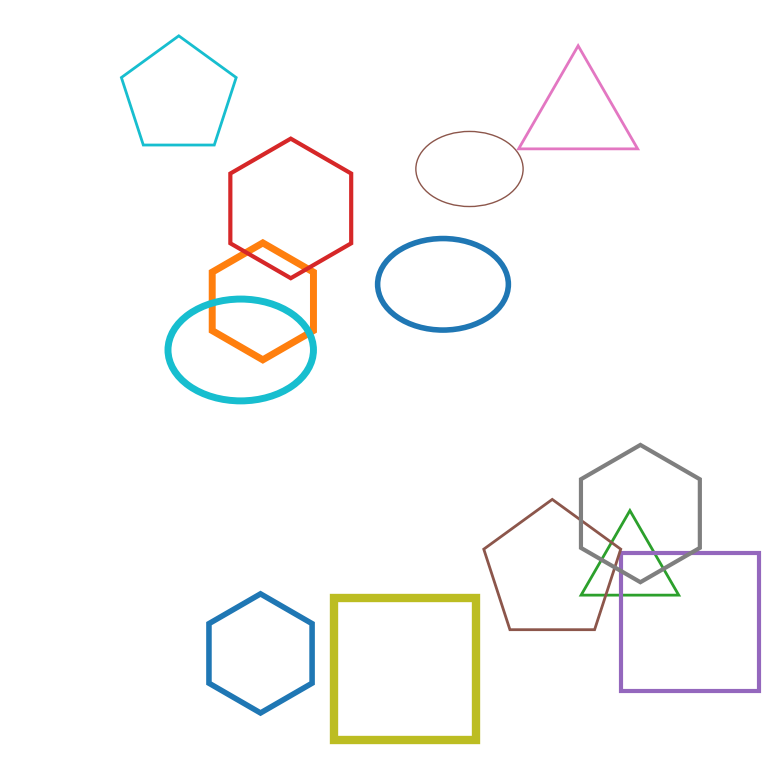[{"shape": "hexagon", "thickness": 2, "radius": 0.39, "center": [0.338, 0.151]}, {"shape": "oval", "thickness": 2, "radius": 0.42, "center": [0.575, 0.631]}, {"shape": "hexagon", "thickness": 2.5, "radius": 0.38, "center": [0.341, 0.609]}, {"shape": "triangle", "thickness": 1, "radius": 0.37, "center": [0.818, 0.264]}, {"shape": "hexagon", "thickness": 1.5, "radius": 0.45, "center": [0.378, 0.729]}, {"shape": "square", "thickness": 1.5, "radius": 0.45, "center": [0.896, 0.192]}, {"shape": "pentagon", "thickness": 1, "radius": 0.47, "center": [0.717, 0.258]}, {"shape": "oval", "thickness": 0.5, "radius": 0.35, "center": [0.61, 0.781]}, {"shape": "triangle", "thickness": 1, "radius": 0.45, "center": [0.751, 0.851]}, {"shape": "hexagon", "thickness": 1.5, "radius": 0.45, "center": [0.832, 0.333]}, {"shape": "square", "thickness": 3, "radius": 0.46, "center": [0.526, 0.131]}, {"shape": "pentagon", "thickness": 1, "radius": 0.39, "center": [0.232, 0.875]}, {"shape": "oval", "thickness": 2.5, "radius": 0.47, "center": [0.313, 0.545]}]